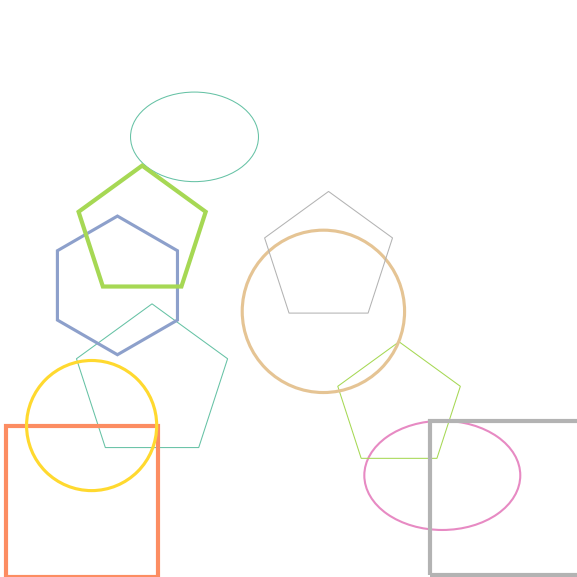[{"shape": "oval", "thickness": 0.5, "radius": 0.55, "center": [0.337, 0.762]}, {"shape": "pentagon", "thickness": 0.5, "radius": 0.69, "center": [0.263, 0.335]}, {"shape": "square", "thickness": 2, "radius": 0.66, "center": [0.142, 0.131]}, {"shape": "hexagon", "thickness": 1.5, "radius": 0.6, "center": [0.203, 0.505]}, {"shape": "oval", "thickness": 1, "radius": 0.68, "center": [0.766, 0.176]}, {"shape": "pentagon", "thickness": 0.5, "radius": 0.56, "center": [0.691, 0.296]}, {"shape": "pentagon", "thickness": 2, "radius": 0.58, "center": [0.246, 0.597]}, {"shape": "circle", "thickness": 1.5, "radius": 0.56, "center": [0.159, 0.262]}, {"shape": "circle", "thickness": 1.5, "radius": 0.7, "center": [0.56, 0.46]}, {"shape": "pentagon", "thickness": 0.5, "radius": 0.58, "center": [0.569, 0.551]}, {"shape": "square", "thickness": 2, "radius": 0.67, "center": [0.878, 0.137]}]